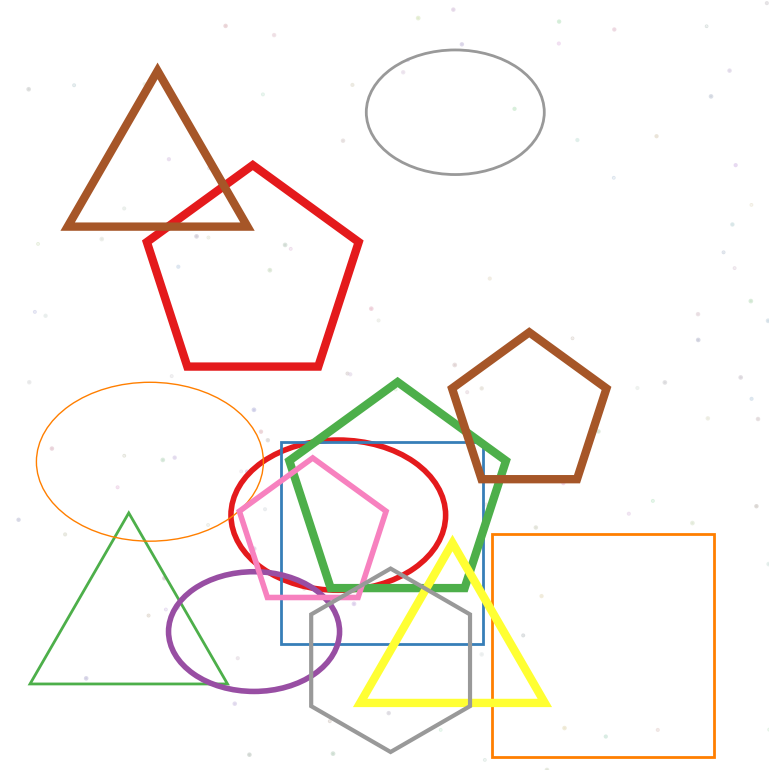[{"shape": "oval", "thickness": 2, "radius": 0.7, "center": [0.439, 0.331]}, {"shape": "pentagon", "thickness": 3, "radius": 0.72, "center": [0.328, 0.641]}, {"shape": "square", "thickness": 1, "radius": 0.66, "center": [0.496, 0.294]}, {"shape": "triangle", "thickness": 1, "radius": 0.74, "center": [0.167, 0.186]}, {"shape": "pentagon", "thickness": 3, "radius": 0.74, "center": [0.516, 0.356]}, {"shape": "oval", "thickness": 2, "radius": 0.56, "center": [0.33, 0.18]}, {"shape": "oval", "thickness": 0.5, "radius": 0.74, "center": [0.195, 0.4]}, {"shape": "square", "thickness": 1, "radius": 0.72, "center": [0.783, 0.162]}, {"shape": "triangle", "thickness": 3, "radius": 0.69, "center": [0.588, 0.156]}, {"shape": "triangle", "thickness": 3, "radius": 0.67, "center": [0.205, 0.773]}, {"shape": "pentagon", "thickness": 3, "radius": 0.53, "center": [0.687, 0.463]}, {"shape": "pentagon", "thickness": 2, "radius": 0.5, "center": [0.406, 0.305]}, {"shape": "hexagon", "thickness": 1.5, "radius": 0.6, "center": [0.507, 0.142]}, {"shape": "oval", "thickness": 1, "radius": 0.58, "center": [0.591, 0.854]}]